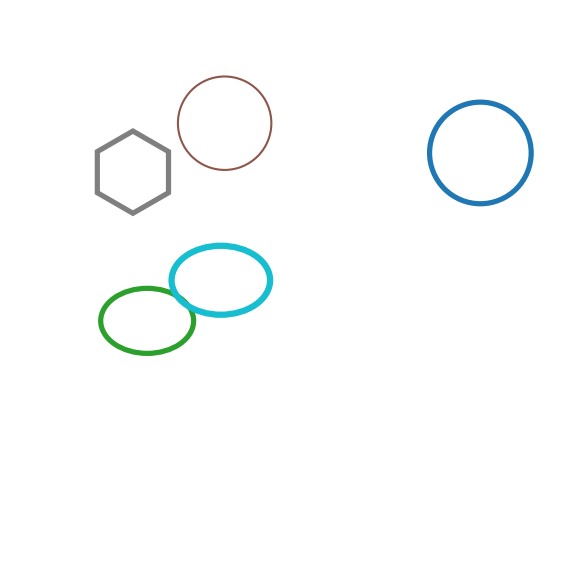[{"shape": "circle", "thickness": 2.5, "radius": 0.44, "center": [0.832, 0.734]}, {"shape": "oval", "thickness": 2.5, "radius": 0.4, "center": [0.255, 0.444]}, {"shape": "circle", "thickness": 1, "radius": 0.4, "center": [0.389, 0.786]}, {"shape": "hexagon", "thickness": 2.5, "radius": 0.36, "center": [0.23, 0.701]}, {"shape": "oval", "thickness": 3, "radius": 0.43, "center": [0.382, 0.514]}]